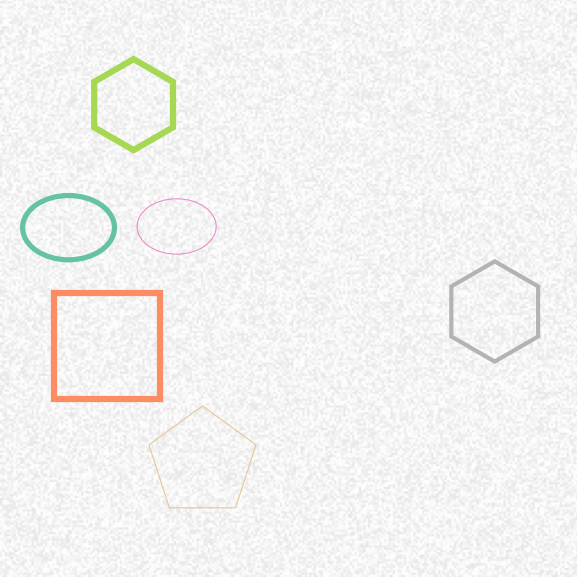[{"shape": "oval", "thickness": 2.5, "radius": 0.4, "center": [0.119, 0.605]}, {"shape": "square", "thickness": 3, "radius": 0.46, "center": [0.185, 0.4]}, {"shape": "oval", "thickness": 0.5, "radius": 0.34, "center": [0.306, 0.607]}, {"shape": "hexagon", "thickness": 3, "radius": 0.39, "center": [0.231, 0.818]}, {"shape": "pentagon", "thickness": 0.5, "radius": 0.49, "center": [0.351, 0.199]}, {"shape": "hexagon", "thickness": 2, "radius": 0.43, "center": [0.857, 0.46]}]